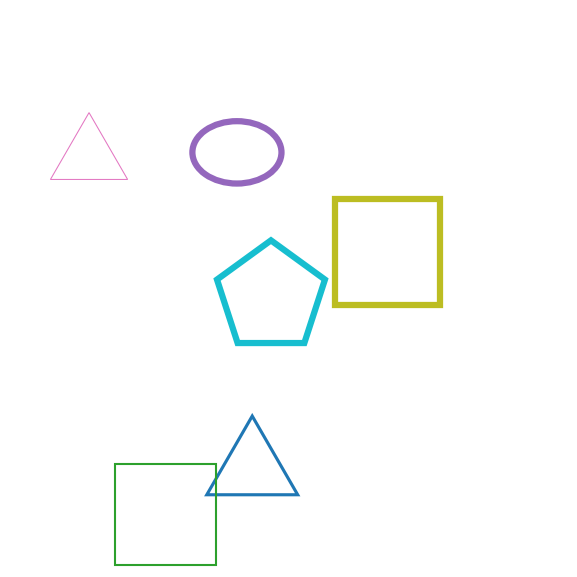[{"shape": "triangle", "thickness": 1.5, "radius": 0.45, "center": [0.437, 0.188]}, {"shape": "square", "thickness": 1, "radius": 0.44, "center": [0.287, 0.108]}, {"shape": "oval", "thickness": 3, "radius": 0.39, "center": [0.41, 0.735]}, {"shape": "triangle", "thickness": 0.5, "radius": 0.39, "center": [0.154, 0.727]}, {"shape": "square", "thickness": 3, "radius": 0.46, "center": [0.671, 0.562]}, {"shape": "pentagon", "thickness": 3, "radius": 0.49, "center": [0.469, 0.485]}]